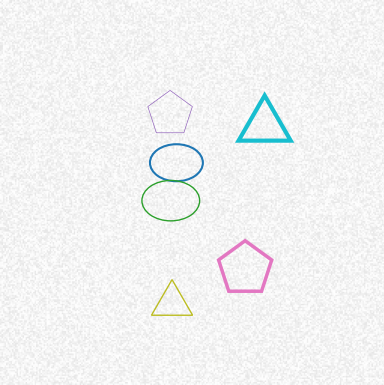[{"shape": "oval", "thickness": 1.5, "radius": 0.34, "center": [0.458, 0.577]}, {"shape": "oval", "thickness": 1, "radius": 0.37, "center": [0.444, 0.479]}, {"shape": "pentagon", "thickness": 0.5, "radius": 0.3, "center": [0.442, 0.704]}, {"shape": "pentagon", "thickness": 2.5, "radius": 0.36, "center": [0.637, 0.302]}, {"shape": "triangle", "thickness": 1, "radius": 0.31, "center": [0.447, 0.212]}, {"shape": "triangle", "thickness": 3, "radius": 0.39, "center": [0.687, 0.674]}]